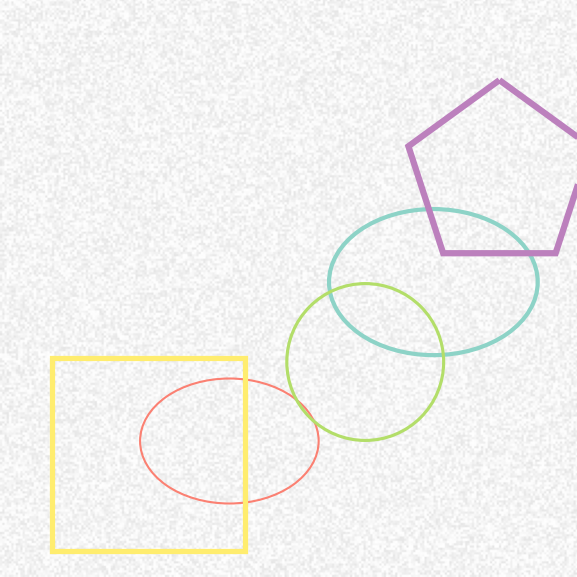[{"shape": "oval", "thickness": 2, "radius": 0.9, "center": [0.75, 0.511]}, {"shape": "oval", "thickness": 1, "radius": 0.77, "center": [0.397, 0.235]}, {"shape": "circle", "thickness": 1.5, "radius": 0.68, "center": [0.632, 0.372]}, {"shape": "pentagon", "thickness": 3, "radius": 0.83, "center": [0.865, 0.695]}, {"shape": "square", "thickness": 2.5, "radius": 0.83, "center": [0.257, 0.212]}]